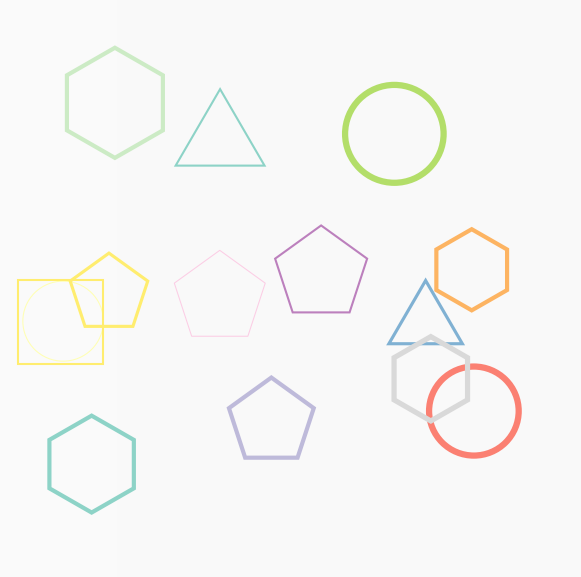[{"shape": "triangle", "thickness": 1, "radius": 0.44, "center": [0.379, 0.756]}, {"shape": "hexagon", "thickness": 2, "radius": 0.42, "center": [0.158, 0.195]}, {"shape": "circle", "thickness": 0.5, "radius": 0.35, "center": [0.109, 0.443]}, {"shape": "pentagon", "thickness": 2, "radius": 0.38, "center": [0.467, 0.269]}, {"shape": "circle", "thickness": 3, "radius": 0.39, "center": [0.815, 0.287]}, {"shape": "triangle", "thickness": 1.5, "radius": 0.36, "center": [0.732, 0.44]}, {"shape": "hexagon", "thickness": 2, "radius": 0.35, "center": [0.812, 0.532]}, {"shape": "circle", "thickness": 3, "radius": 0.42, "center": [0.678, 0.767]}, {"shape": "pentagon", "thickness": 0.5, "radius": 0.41, "center": [0.378, 0.483]}, {"shape": "hexagon", "thickness": 2.5, "radius": 0.36, "center": [0.741, 0.343]}, {"shape": "pentagon", "thickness": 1, "radius": 0.42, "center": [0.552, 0.526]}, {"shape": "hexagon", "thickness": 2, "radius": 0.48, "center": [0.198, 0.821]}, {"shape": "square", "thickness": 1, "radius": 0.37, "center": [0.104, 0.442]}, {"shape": "pentagon", "thickness": 1.5, "radius": 0.35, "center": [0.187, 0.491]}]